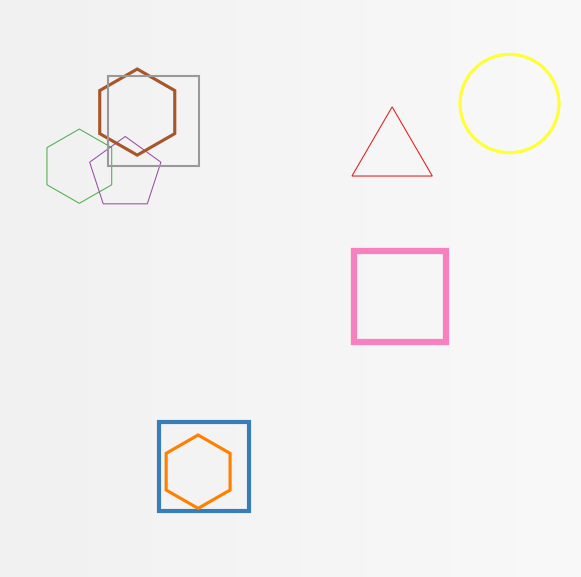[{"shape": "triangle", "thickness": 0.5, "radius": 0.4, "center": [0.675, 0.734]}, {"shape": "square", "thickness": 2, "radius": 0.39, "center": [0.351, 0.191]}, {"shape": "hexagon", "thickness": 0.5, "radius": 0.32, "center": [0.137, 0.711]}, {"shape": "pentagon", "thickness": 0.5, "radius": 0.32, "center": [0.216, 0.698]}, {"shape": "hexagon", "thickness": 1.5, "radius": 0.32, "center": [0.341, 0.182]}, {"shape": "circle", "thickness": 1.5, "radius": 0.43, "center": [0.877, 0.82]}, {"shape": "hexagon", "thickness": 1.5, "radius": 0.37, "center": [0.236, 0.805]}, {"shape": "square", "thickness": 3, "radius": 0.39, "center": [0.688, 0.486]}, {"shape": "square", "thickness": 1, "radius": 0.39, "center": [0.263, 0.79]}]